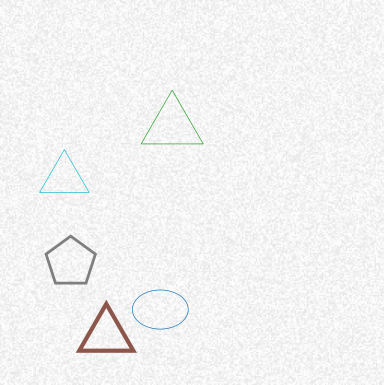[{"shape": "oval", "thickness": 0.5, "radius": 0.36, "center": [0.416, 0.196]}, {"shape": "triangle", "thickness": 0.5, "radius": 0.47, "center": [0.447, 0.673]}, {"shape": "triangle", "thickness": 3, "radius": 0.41, "center": [0.276, 0.13]}, {"shape": "pentagon", "thickness": 2, "radius": 0.34, "center": [0.184, 0.319]}, {"shape": "triangle", "thickness": 0.5, "radius": 0.37, "center": [0.167, 0.537]}]